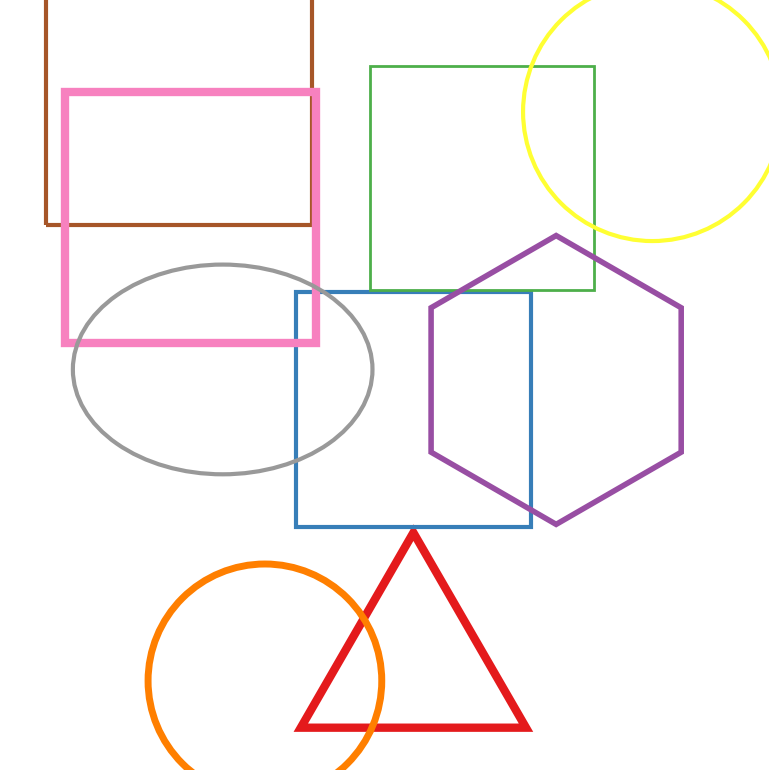[{"shape": "triangle", "thickness": 3, "radius": 0.84, "center": [0.537, 0.139]}, {"shape": "square", "thickness": 1.5, "radius": 0.76, "center": [0.537, 0.468]}, {"shape": "square", "thickness": 1, "radius": 0.73, "center": [0.626, 0.769]}, {"shape": "hexagon", "thickness": 2, "radius": 0.94, "center": [0.722, 0.507]}, {"shape": "circle", "thickness": 2.5, "radius": 0.76, "center": [0.344, 0.116]}, {"shape": "circle", "thickness": 1.5, "radius": 0.84, "center": [0.847, 0.855]}, {"shape": "square", "thickness": 1.5, "radius": 0.87, "center": [0.232, 0.881]}, {"shape": "square", "thickness": 3, "radius": 0.81, "center": [0.247, 0.717]}, {"shape": "oval", "thickness": 1.5, "radius": 0.97, "center": [0.289, 0.52]}]